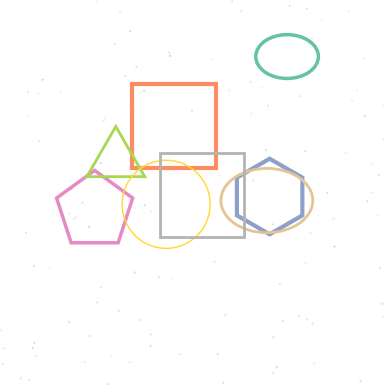[{"shape": "oval", "thickness": 2.5, "radius": 0.41, "center": [0.746, 0.853]}, {"shape": "square", "thickness": 3, "radius": 0.54, "center": [0.451, 0.673]}, {"shape": "hexagon", "thickness": 3, "radius": 0.49, "center": [0.7, 0.49]}, {"shape": "pentagon", "thickness": 2.5, "radius": 0.52, "center": [0.246, 0.453]}, {"shape": "triangle", "thickness": 2, "radius": 0.43, "center": [0.301, 0.585]}, {"shape": "circle", "thickness": 1, "radius": 0.57, "center": [0.431, 0.469]}, {"shape": "oval", "thickness": 2, "radius": 0.6, "center": [0.693, 0.479]}, {"shape": "square", "thickness": 2, "radius": 0.55, "center": [0.525, 0.494]}]